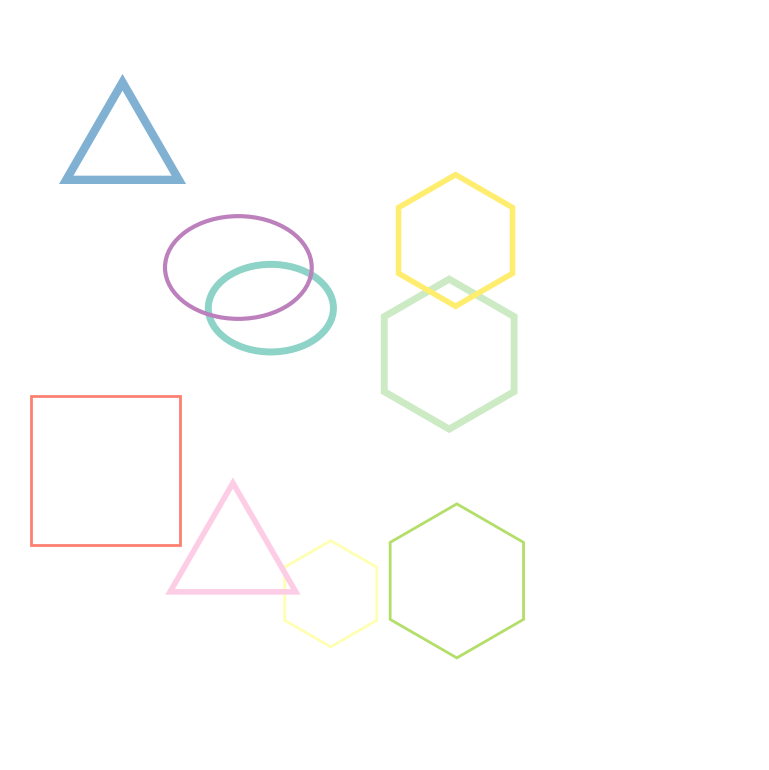[{"shape": "oval", "thickness": 2.5, "radius": 0.41, "center": [0.352, 0.6]}, {"shape": "hexagon", "thickness": 1, "radius": 0.34, "center": [0.43, 0.229]}, {"shape": "square", "thickness": 1, "radius": 0.48, "center": [0.137, 0.389]}, {"shape": "triangle", "thickness": 3, "radius": 0.42, "center": [0.159, 0.809]}, {"shape": "hexagon", "thickness": 1, "radius": 0.5, "center": [0.593, 0.246]}, {"shape": "triangle", "thickness": 2, "radius": 0.47, "center": [0.302, 0.279]}, {"shape": "oval", "thickness": 1.5, "radius": 0.48, "center": [0.31, 0.653]}, {"shape": "hexagon", "thickness": 2.5, "radius": 0.49, "center": [0.583, 0.54]}, {"shape": "hexagon", "thickness": 2, "radius": 0.43, "center": [0.592, 0.688]}]